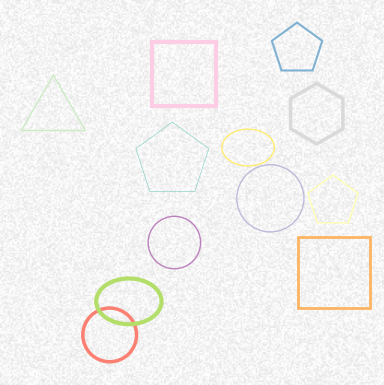[{"shape": "pentagon", "thickness": 0.5, "radius": 0.5, "center": [0.448, 0.583]}, {"shape": "pentagon", "thickness": 1, "radius": 0.34, "center": [0.865, 0.477]}, {"shape": "circle", "thickness": 1, "radius": 0.44, "center": [0.702, 0.485]}, {"shape": "circle", "thickness": 2.5, "radius": 0.35, "center": [0.285, 0.13]}, {"shape": "pentagon", "thickness": 1.5, "radius": 0.34, "center": [0.772, 0.873]}, {"shape": "square", "thickness": 2, "radius": 0.47, "center": [0.867, 0.292]}, {"shape": "oval", "thickness": 3, "radius": 0.42, "center": [0.335, 0.217]}, {"shape": "square", "thickness": 3, "radius": 0.41, "center": [0.478, 0.808]}, {"shape": "hexagon", "thickness": 2.5, "radius": 0.39, "center": [0.823, 0.705]}, {"shape": "circle", "thickness": 1, "radius": 0.34, "center": [0.453, 0.37]}, {"shape": "triangle", "thickness": 1, "radius": 0.48, "center": [0.139, 0.709]}, {"shape": "oval", "thickness": 1, "radius": 0.34, "center": [0.645, 0.617]}]